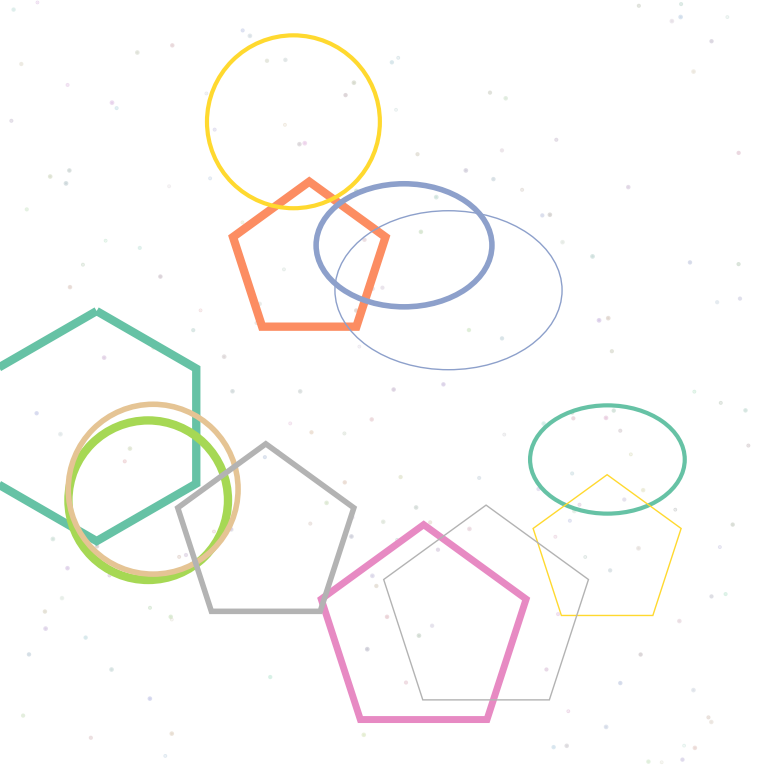[{"shape": "hexagon", "thickness": 3, "radius": 0.75, "center": [0.126, 0.447]}, {"shape": "oval", "thickness": 1.5, "radius": 0.5, "center": [0.789, 0.403]}, {"shape": "pentagon", "thickness": 3, "radius": 0.52, "center": [0.402, 0.66]}, {"shape": "oval", "thickness": 2, "radius": 0.57, "center": [0.525, 0.681]}, {"shape": "oval", "thickness": 0.5, "radius": 0.74, "center": [0.582, 0.623]}, {"shape": "pentagon", "thickness": 2.5, "radius": 0.7, "center": [0.55, 0.179]}, {"shape": "circle", "thickness": 3, "radius": 0.52, "center": [0.192, 0.35]}, {"shape": "circle", "thickness": 1.5, "radius": 0.56, "center": [0.381, 0.842]}, {"shape": "pentagon", "thickness": 0.5, "radius": 0.51, "center": [0.788, 0.282]}, {"shape": "circle", "thickness": 2, "radius": 0.55, "center": [0.199, 0.365]}, {"shape": "pentagon", "thickness": 0.5, "radius": 0.7, "center": [0.631, 0.204]}, {"shape": "pentagon", "thickness": 2, "radius": 0.6, "center": [0.345, 0.303]}]